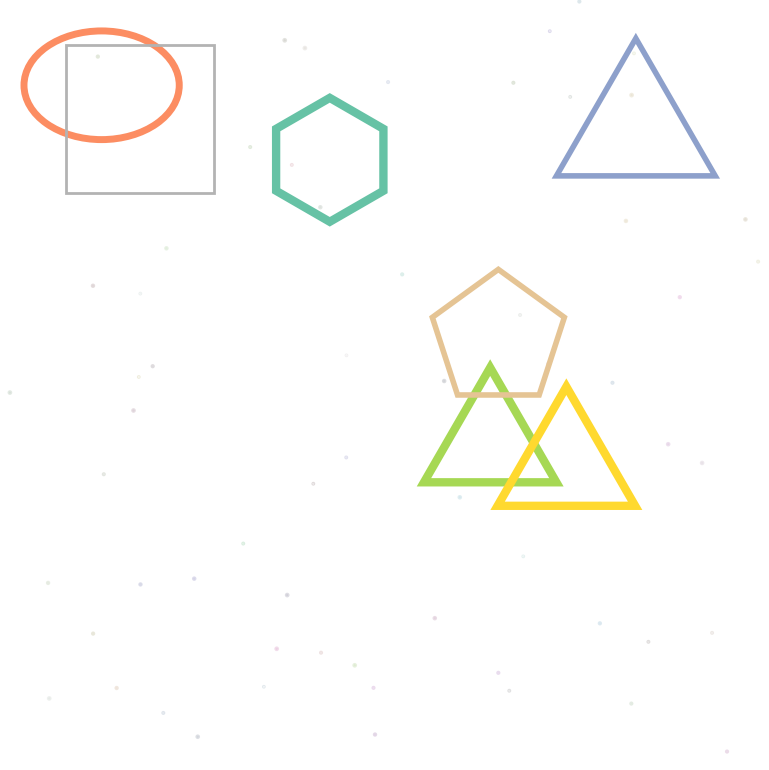[{"shape": "hexagon", "thickness": 3, "radius": 0.4, "center": [0.428, 0.792]}, {"shape": "oval", "thickness": 2.5, "radius": 0.5, "center": [0.132, 0.889]}, {"shape": "triangle", "thickness": 2, "radius": 0.6, "center": [0.826, 0.831]}, {"shape": "triangle", "thickness": 3, "radius": 0.5, "center": [0.637, 0.423]}, {"shape": "triangle", "thickness": 3, "radius": 0.52, "center": [0.736, 0.395]}, {"shape": "pentagon", "thickness": 2, "radius": 0.45, "center": [0.647, 0.56]}, {"shape": "square", "thickness": 1, "radius": 0.48, "center": [0.182, 0.845]}]